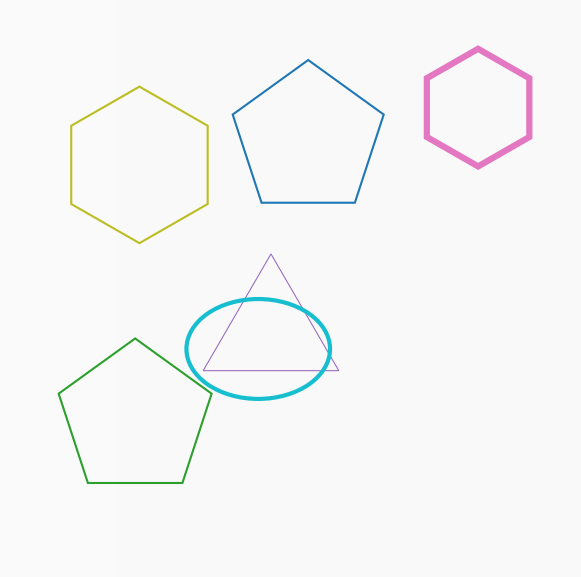[{"shape": "pentagon", "thickness": 1, "radius": 0.68, "center": [0.53, 0.759]}, {"shape": "pentagon", "thickness": 1, "radius": 0.69, "center": [0.233, 0.275]}, {"shape": "triangle", "thickness": 0.5, "radius": 0.67, "center": [0.466, 0.425]}, {"shape": "hexagon", "thickness": 3, "radius": 0.51, "center": [0.823, 0.813]}, {"shape": "hexagon", "thickness": 1, "radius": 0.68, "center": [0.24, 0.714]}, {"shape": "oval", "thickness": 2, "radius": 0.62, "center": [0.444, 0.395]}]